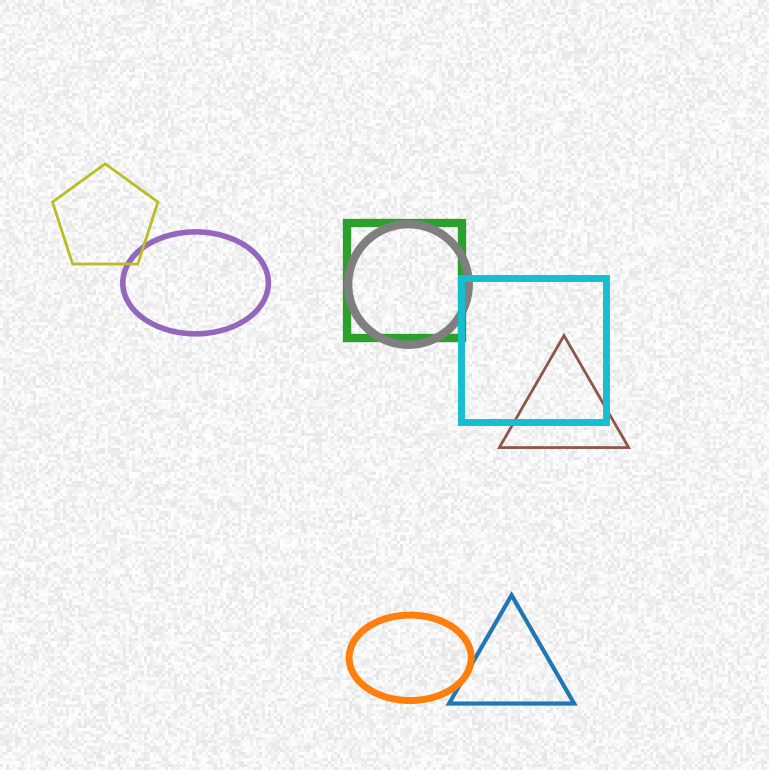[{"shape": "triangle", "thickness": 1.5, "radius": 0.47, "center": [0.664, 0.133]}, {"shape": "oval", "thickness": 2.5, "radius": 0.4, "center": [0.533, 0.146]}, {"shape": "square", "thickness": 3, "radius": 0.37, "center": [0.525, 0.636]}, {"shape": "oval", "thickness": 2, "radius": 0.47, "center": [0.254, 0.633]}, {"shape": "triangle", "thickness": 1, "radius": 0.48, "center": [0.732, 0.467]}, {"shape": "circle", "thickness": 3, "radius": 0.39, "center": [0.53, 0.631]}, {"shape": "pentagon", "thickness": 1, "radius": 0.36, "center": [0.137, 0.715]}, {"shape": "square", "thickness": 2.5, "radius": 0.47, "center": [0.693, 0.545]}]